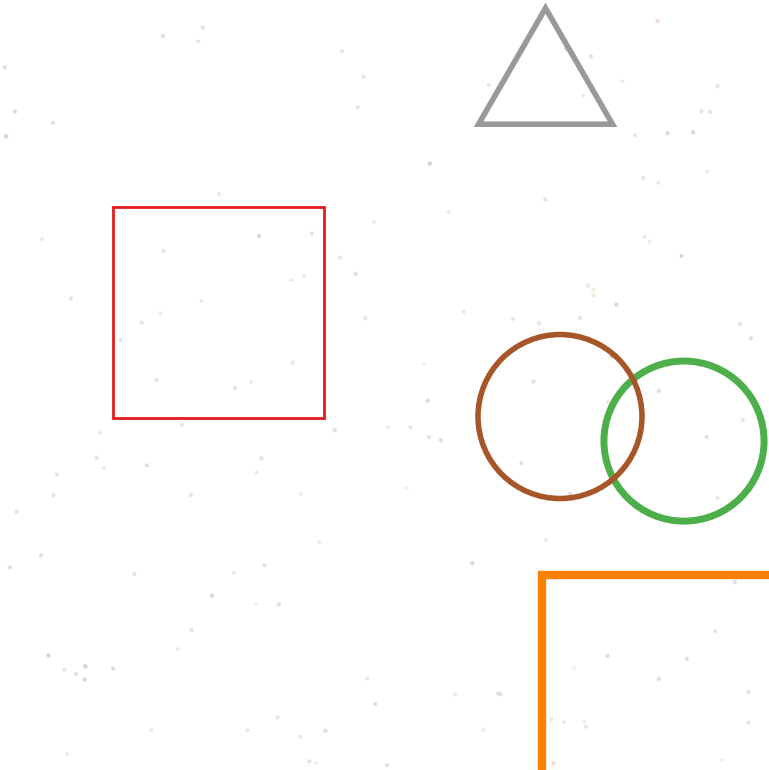[{"shape": "square", "thickness": 1, "radius": 0.68, "center": [0.283, 0.594]}, {"shape": "circle", "thickness": 2.5, "radius": 0.52, "center": [0.888, 0.427]}, {"shape": "square", "thickness": 3, "radius": 0.75, "center": [0.853, 0.104]}, {"shape": "circle", "thickness": 2, "radius": 0.53, "center": [0.727, 0.459]}, {"shape": "triangle", "thickness": 2, "radius": 0.5, "center": [0.708, 0.889]}]